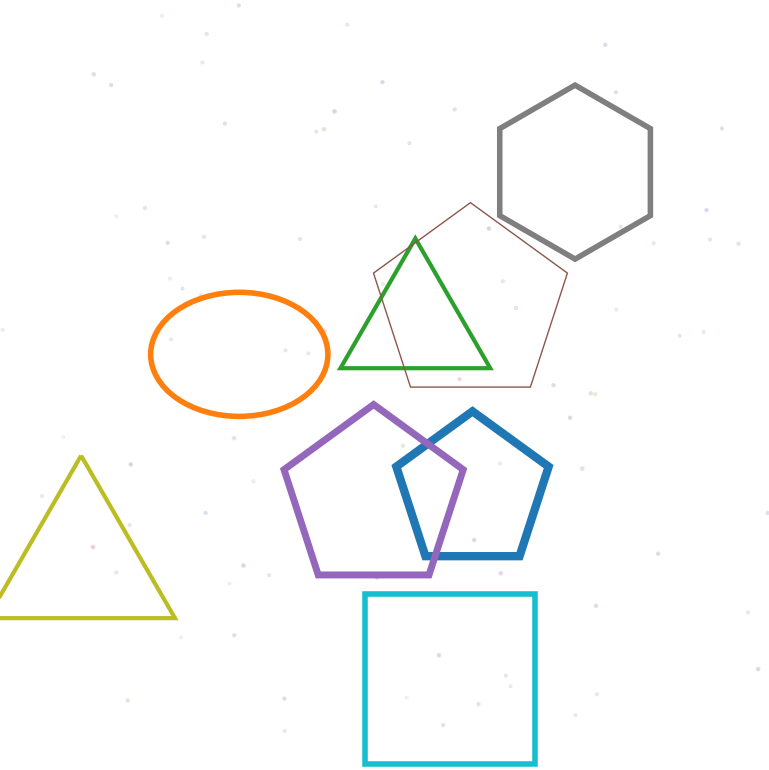[{"shape": "pentagon", "thickness": 3, "radius": 0.52, "center": [0.614, 0.362]}, {"shape": "oval", "thickness": 2, "radius": 0.58, "center": [0.311, 0.54]}, {"shape": "triangle", "thickness": 1.5, "radius": 0.56, "center": [0.539, 0.578]}, {"shape": "pentagon", "thickness": 2.5, "radius": 0.61, "center": [0.485, 0.352]}, {"shape": "pentagon", "thickness": 0.5, "radius": 0.66, "center": [0.611, 0.604]}, {"shape": "hexagon", "thickness": 2, "radius": 0.56, "center": [0.747, 0.776]}, {"shape": "triangle", "thickness": 1.5, "radius": 0.7, "center": [0.105, 0.268]}, {"shape": "square", "thickness": 2, "radius": 0.55, "center": [0.584, 0.118]}]